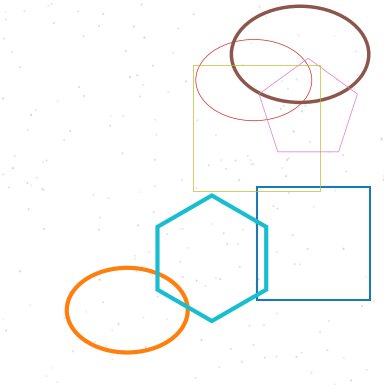[{"shape": "square", "thickness": 1.5, "radius": 0.73, "center": [0.814, 0.367]}, {"shape": "oval", "thickness": 3, "radius": 0.79, "center": [0.331, 0.194]}, {"shape": "oval", "thickness": 0.5, "radius": 0.75, "center": [0.659, 0.792]}, {"shape": "oval", "thickness": 2.5, "radius": 0.89, "center": [0.779, 0.859]}, {"shape": "pentagon", "thickness": 0.5, "radius": 0.67, "center": [0.801, 0.714]}, {"shape": "square", "thickness": 0.5, "radius": 0.82, "center": [0.666, 0.667]}, {"shape": "hexagon", "thickness": 3, "radius": 0.82, "center": [0.55, 0.329]}]